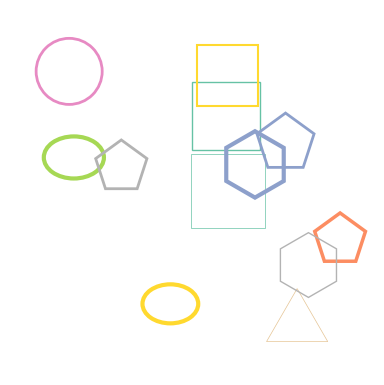[{"shape": "square", "thickness": 1, "radius": 0.44, "center": [0.587, 0.699]}, {"shape": "square", "thickness": 0.5, "radius": 0.48, "center": [0.592, 0.503]}, {"shape": "pentagon", "thickness": 2.5, "radius": 0.35, "center": [0.883, 0.378]}, {"shape": "pentagon", "thickness": 2, "radius": 0.39, "center": [0.742, 0.628]}, {"shape": "hexagon", "thickness": 3, "radius": 0.43, "center": [0.662, 0.573]}, {"shape": "circle", "thickness": 2, "radius": 0.43, "center": [0.18, 0.815]}, {"shape": "oval", "thickness": 3, "radius": 0.39, "center": [0.192, 0.591]}, {"shape": "oval", "thickness": 3, "radius": 0.36, "center": [0.442, 0.211]}, {"shape": "square", "thickness": 1.5, "radius": 0.4, "center": [0.591, 0.803]}, {"shape": "triangle", "thickness": 0.5, "radius": 0.46, "center": [0.772, 0.159]}, {"shape": "pentagon", "thickness": 2, "radius": 0.35, "center": [0.315, 0.566]}, {"shape": "hexagon", "thickness": 1, "radius": 0.42, "center": [0.801, 0.312]}]